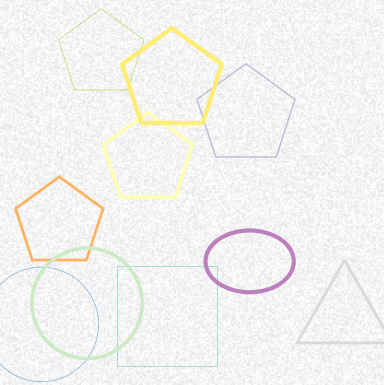[{"shape": "square", "thickness": 0.5, "radius": 0.65, "center": [0.434, 0.178]}, {"shape": "pentagon", "thickness": 2.5, "radius": 0.61, "center": [0.384, 0.586]}, {"shape": "pentagon", "thickness": 1, "radius": 0.67, "center": [0.639, 0.701]}, {"shape": "circle", "thickness": 0.5, "radius": 0.74, "center": [0.107, 0.157]}, {"shape": "pentagon", "thickness": 2, "radius": 0.6, "center": [0.154, 0.421]}, {"shape": "pentagon", "thickness": 0.5, "radius": 0.58, "center": [0.263, 0.861]}, {"shape": "triangle", "thickness": 2, "radius": 0.71, "center": [0.895, 0.181]}, {"shape": "oval", "thickness": 3, "radius": 0.57, "center": [0.648, 0.321]}, {"shape": "circle", "thickness": 2.5, "radius": 0.72, "center": [0.226, 0.212]}, {"shape": "pentagon", "thickness": 3, "radius": 0.68, "center": [0.447, 0.791]}]